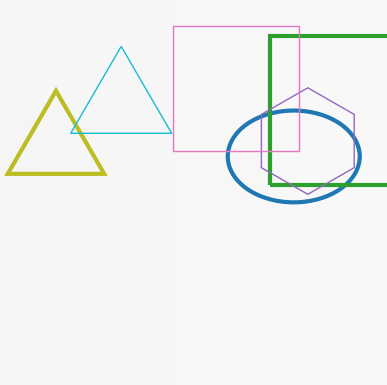[{"shape": "oval", "thickness": 3, "radius": 0.85, "center": [0.758, 0.594]}, {"shape": "square", "thickness": 3, "radius": 0.97, "center": [0.891, 0.713]}, {"shape": "hexagon", "thickness": 1, "radius": 0.69, "center": [0.794, 0.634]}, {"shape": "square", "thickness": 1, "radius": 0.81, "center": [0.609, 0.771]}, {"shape": "triangle", "thickness": 3, "radius": 0.72, "center": [0.144, 0.62]}, {"shape": "triangle", "thickness": 1, "radius": 0.75, "center": [0.313, 0.729]}]